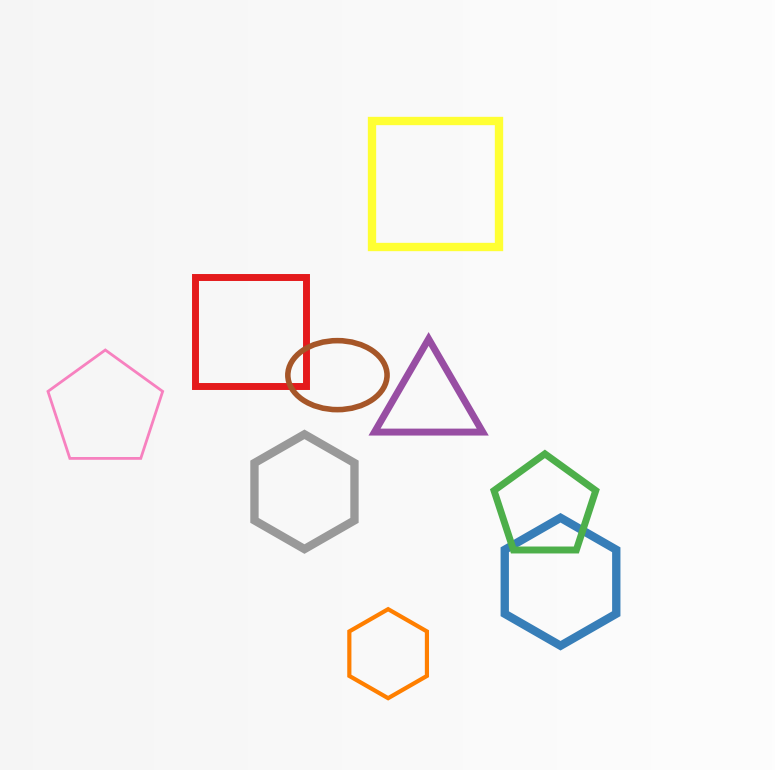[{"shape": "square", "thickness": 2.5, "radius": 0.36, "center": [0.323, 0.569]}, {"shape": "hexagon", "thickness": 3, "radius": 0.42, "center": [0.723, 0.244]}, {"shape": "pentagon", "thickness": 2.5, "radius": 0.35, "center": [0.703, 0.342]}, {"shape": "triangle", "thickness": 2.5, "radius": 0.4, "center": [0.553, 0.479]}, {"shape": "hexagon", "thickness": 1.5, "radius": 0.29, "center": [0.501, 0.151]}, {"shape": "square", "thickness": 3, "radius": 0.41, "center": [0.562, 0.762]}, {"shape": "oval", "thickness": 2, "radius": 0.32, "center": [0.435, 0.513]}, {"shape": "pentagon", "thickness": 1, "radius": 0.39, "center": [0.136, 0.468]}, {"shape": "hexagon", "thickness": 3, "radius": 0.37, "center": [0.393, 0.361]}]